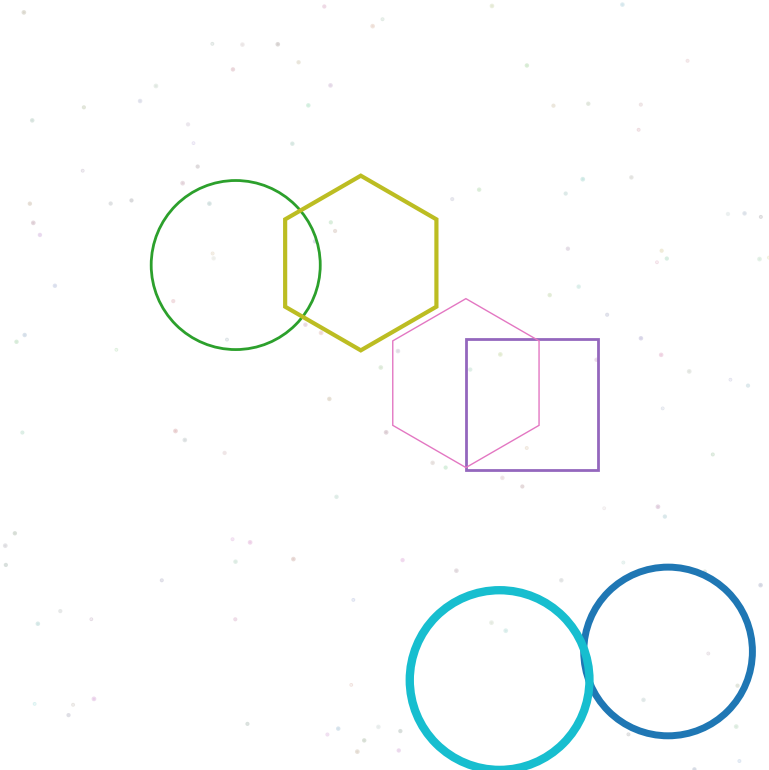[{"shape": "circle", "thickness": 2.5, "radius": 0.55, "center": [0.868, 0.154]}, {"shape": "circle", "thickness": 1, "radius": 0.55, "center": [0.306, 0.656]}, {"shape": "square", "thickness": 1, "radius": 0.43, "center": [0.691, 0.475]}, {"shape": "hexagon", "thickness": 0.5, "radius": 0.55, "center": [0.605, 0.502]}, {"shape": "hexagon", "thickness": 1.5, "radius": 0.57, "center": [0.469, 0.658]}, {"shape": "circle", "thickness": 3, "radius": 0.58, "center": [0.649, 0.117]}]